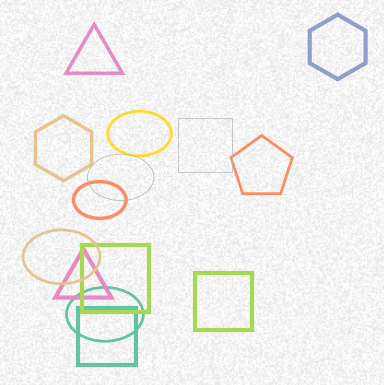[{"shape": "square", "thickness": 3, "radius": 0.37, "center": [0.278, 0.126]}, {"shape": "oval", "thickness": 2, "radius": 0.5, "center": [0.273, 0.184]}, {"shape": "oval", "thickness": 2.5, "radius": 0.34, "center": [0.259, 0.481]}, {"shape": "pentagon", "thickness": 2, "radius": 0.42, "center": [0.68, 0.565]}, {"shape": "hexagon", "thickness": 3, "radius": 0.42, "center": [0.877, 0.878]}, {"shape": "triangle", "thickness": 3, "radius": 0.42, "center": [0.217, 0.269]}, {"shape": "triangle", "thickness": 2.5, "radius": 0.42, "center": [0.245, 0.852]}, {"shape": "square", "thickness": 3, "radius": 0.43, "center": [0.3, 0.277]}, {"shape": "square", "thickness": 3, "radius": 0.37, "center": [0.581, 0.218]}, {"shape": "oval", "thickness": 2, "radius": 0.41, "center": [0.362, 0.653]}, {"shape": "hexagon", "thickness": 2.5, "radius": 0.42, "center": [0.165, 0.615]}, {"shape": "oval", "thickness": 2, "radius": 0.5, "center": [0.16, 0.333]}, {"shape": "square", "thickness": 0.5, "radius": 0.35, "center": [0.532, 0.624]}, {"shape": "oval", "thickness": 0.5, "radius": 0.43, "center": [0.314, 0.539]}]